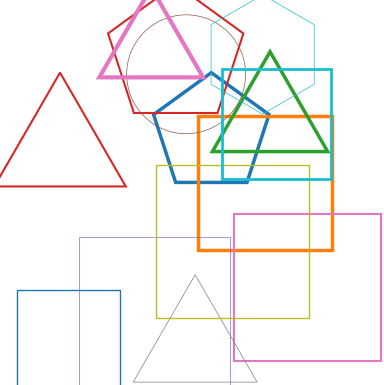[{"shape": "pentagon", "thickness": 2.5, "radius": 0.79, "center": [0.549, 0.654]}, {"shape": "square", "thickness": 1, "radius": 0.67, "center": [0.178, 0.112]}, {"shape": "square", "thickness": 2.5, "radius": 0.87, "center": [0.689, 0.524]}, {"shape": "triangle", "thickness": 2.5, "radius": 0.86, "center": [0.701, 0.693]}, {"shape": "pentagon", "thickness": 1.5, "radius": 0.92, "center": [0.456, 0.856]}, {"shape": "triangle", "thickness": 1.5, "radius": 0.99, "center": [0.156, 0.614]}, {"shape": "square", "thickness": 0.5, "radius": 0.98, "center": [0.401, 0.189]}, {"shape": "circle", "thickness": 0.5, "radius": 0.77, "center": [0.483, 0.807]}, {"shape": "triangle", "thickness": 3, "radius": 0.78, "center": [0.393, 0.877]}, {"shape": "square", "thickness": 1.5, "radius": 0.95, "center": [0.798, 0.252]}, {"shape": "triangle", "thickness": 0.5, "radius": 0.93, "center": [0.507, 0.1]}, {"shape": "square", "thickness": 1, "radius": 0.99, "center": [0.604, 0.373]}, {"shape": "square", "thickness": 2, "radius": 0.71, "center": [0.719, 0.678]}, {"shape": "hexagon", "thickness": 0.5, "radius": 0.77, "center": [0.682, 0.859]}]